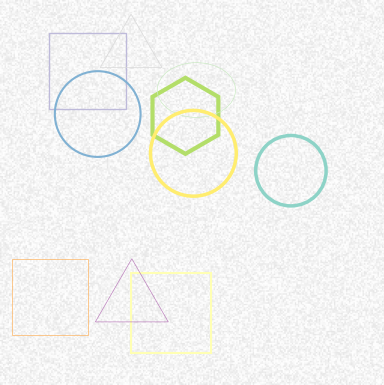[{"shape": "circle", "thickness": 2.5, "radius": 0.46, "center": [0.756, 0.557]}, {"shape": "square", "thickness": 1.5, "radius": 0.52, "center": [0.444, 0.188]}, {"shape": "square", "thickness": 1, "radius": 0.5, "center": [0.227, 0.815]}, {"shape": "circle", "thickness": 1.5, "radius": 0.56, "center": [0.254, 0.704]}, {"shape": "square", "thickness": 0.5, "radius": 0.49, "center": [0.13, 0.228]}, {"shape": "hexagon", "thickness": 3, "radius": 0.49, "center": [0.482, 0.699]}, {"shape": "triangle", "thickness": 0.5, "radius": 0.46, "center": [0.34, 0.871]}, {"shape": "triangle", "thickness": 0.5, "radius": 0.55, "center": [0.342, 0.219]}, {"shape": "oval", "thickness": 0.5, "radius": 0.51, "center": [0.51, 0.766]}, {"shape": "circle", "thickness": 2.5, "radius": 0.56, "center": [0.502, 0.602]}]